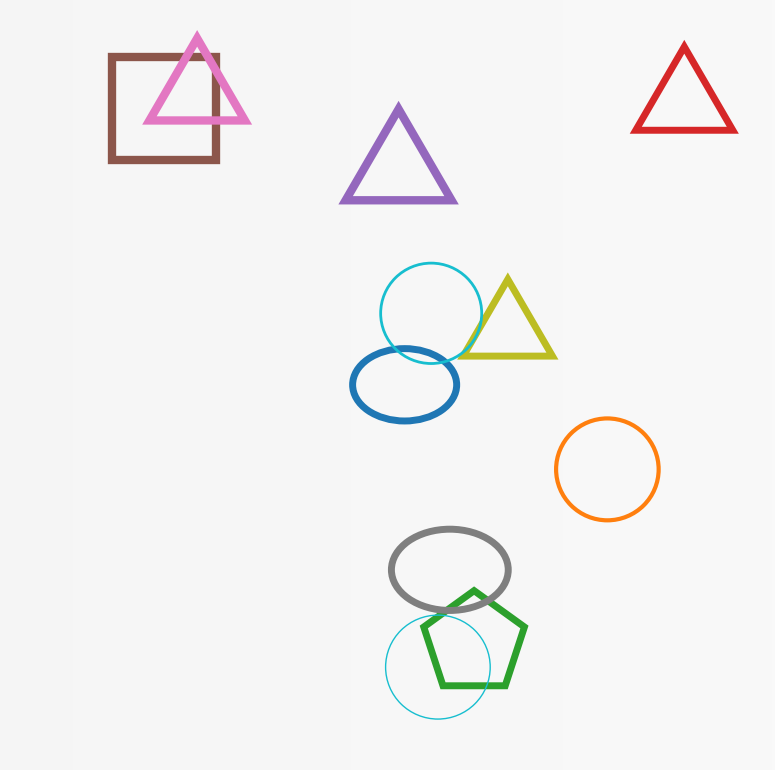[{"shape": "oval", "thickness": 2.5, "radius": 0.34, "center": [0.522, 0.5]}, {"shape": "circle", "thickness": 1.5, "radius": 0.33, "center": [0.784, 0.39]}, {"shape": "pentagon", "thickness": 2.5, "radius": 0.34, "center": [0.612, 0.165]}, {"shape": "triangle", "thickness": 2.5, "radius": 0.36, "center": [0.883, 0.867]}, {"shape": "triangle", "thickness": 3, "radius": 0.39, "center": [0.514, 0.779]}, {"shape": "square", "thickness": 3, "radius": 0.34, "center": [0.212, 0.859]}, {"shape": "triangle", "thickness": 3, "radius": 0.36, "center": [0.254, 0.879]}, {"shape": "oval", "thickness": 2.5, "radius": 0.38, "center": [0.58, 0.26]}, {"shape": "triangle", "thickness": 2.5, "radius": 0.33, "center": [0.655, 0.571]}, {"shape": "circle", "thickness": 1, "radius": 0.33, "center": [0.556, 0.593]}, {"shape": "circle", "thickness": 0.5, "radius": 0.34, "center": [0.565, 0.134]}]